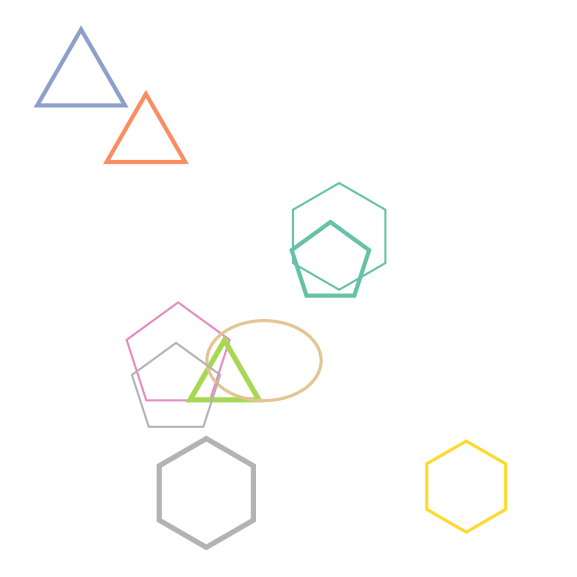[{"shape": "hexagon", "thickness": 1, "radius": 0.46, "center": [0.587, 0.59]}, {"shape": "pentagon", "thickness": 2, "radius": 0.35, "center": [0.572, 0.544]}, {"shape": "triangle", "thickness": 2, "radius": 0.39, "center": [0.253, 0.758]}, {"shape": "triangle", "thickness": 2, "radius": 0.44, "center": [0.14, 0.86]}, {"shape": "pentagon", "thickness": 1, "radius": 0.47, "center": [0.308, 0.382]}, {"shape": "triangle", "thickness": 2.5, "radius": 0.34, "center": [0.389, 0.341]}, {"shape": "hexagon", "thickness": 1.5, "radius": 0.39, "center": [0.807, 0.156]}, {"shape": "oval", "thickness": 1.5, "radius": 0.49, "center": [0.457, 0.375]}, {"shape": "hexagon", "thickness": 2.5, "radius": 0.47, "center": [0.357, 0.145]}, {"shape": "pentagon", "thickness": 1, "radius": 0.4, "center": [0.305, 0.325]}]